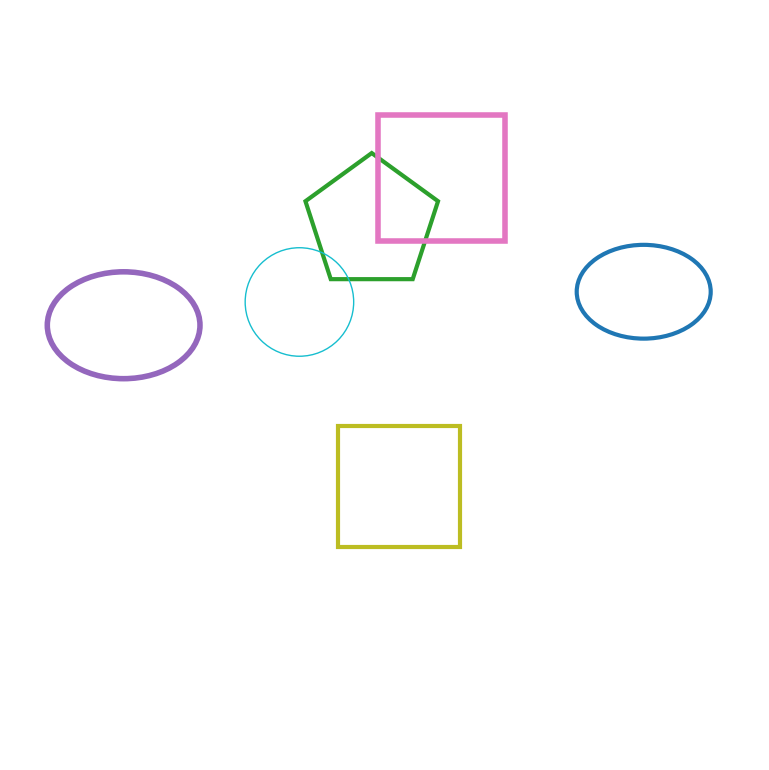[{"shape": "oval", "thickness": 1.5, "radius": 0.44, "center": [0.836, 0.621]}, {"shape": "pentagon", "thickness": 1.5, "radius": 0.45, "center": [0.483, 0.711]}, {"shape": "oval", "thickness": 2, "radius": 0.5, "center": [0.161, 0.578]}, {"shape": "square", "thickness": 2, "radius": 0.41, "center": [0.573, 0.769]}, {"shape": "square", "thickness": 1.5, "radius": 0.39, "center": [0.518, 0.368]}, {"shape": "circle", "thickness": 0.5, "radius": 0.35, "center": [0.389, 0.608]}]